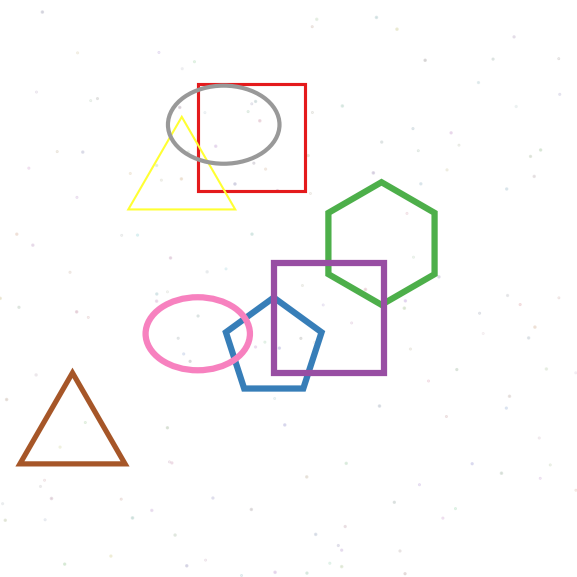[{"shape": "square", "thickness": 1.5, "radius": 0.46, "center": [0.436, 0.761]}, {"shape": "pentagon", "thickness": 3, "radius": 0.44, "center": [0.474, 0.397]}, {"shape": "hexagon", "thickness": 3, "radius": 0.53, "center": [0.661, 0.577]}, {"shape": "square", "thickness": 3, "radius": 0.48, "center": [0.57, 0.449]}, {"shape": "triangle", "thickness": 1, "radius": 0.53, "center": [0.315, 0.69]}, {"shape": "triangle", "thickness": 2.5, "radius": 0.53, "center": [0.126, 0.248]}, {"shape": "oval", "thickness": 3, "radius": 0.45, "center": [0.342, 0.421]}, {"shape": "oval", "thickness": 2, "radius": 0.48, "center": [0.387, 0.783]}]